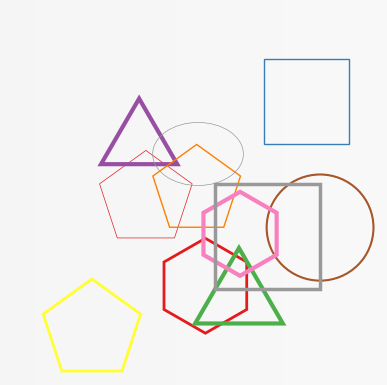[{"shape": "pentagon", "thickness": 0.5, "radius": 0.63, "center": [0.376, 0.484]}, {"shape": "hexagon", "thickness": 2, "radius": 0.62, "center": [0.53, 0.258]}, {"shape": "square", "thickness": 1, "radius": 0.55, "center": [0.791, 0.737]}, {"shape": "triangle", "thickness": 3, "radius": 0.65, "center": [0.617, 0.225]}, {"shape": "triangle", "thickness": 3, "radius": 0.57, "center": [0.359, 0.63]}, {"shape": "pentagon", "thickness": 1, "radius": 0.59, "center": [0.508, 0.506]}, {"shape": "pentagon", "thickness": 2, "radius": 0.66, "center": [0.237, 0.143]}, {"shape": "circle", "thickness": 1.5, "radius": 0.69, "center": [0.826, 0.409]}, {"shape": "hexagon", "thickness": 3, "radius": 0.55, "center": [0.619, 0.393]}, {"shape": "square", "thickness": 2.5, "radius": 0.68, "center": [0.691, 0.385]}, {"shape": "oval", "thickness": 0.5, "radius": 0.59, "center": [0.511, 0.6]}]